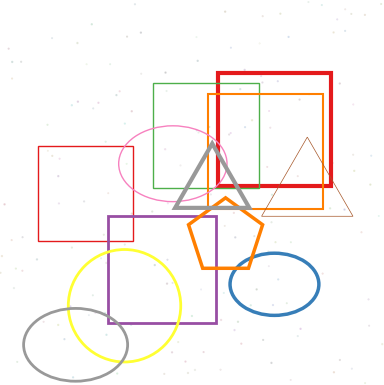[{"shape": "square", "thickness": 3, "radius": 0.73, "center": [0.713, 0.663]}, {"shape": "square", "thickness": 1, "radius": 0.62, "center": [0.223, 0.499]}, {"shape": "oval", "thickness": 2.5, "radius": 0.58, "center": [0.713, 0.262]}, {"shape": "square", "thickness": 1, "radius": 0.68, "center": [0.535, 0.648]}, {"shape": "square", "thickness": 2, "radius": 0.7, "center": [0.421, 0.3]}, {"shape": "pentagon", "thickness": 2.5, "radius": 0.51, "center": [0.586, 0.385]}, {"shape": "square", "thickness": 1.5, "radius": 0.75, "center": [0.69, 0.607]}, {"shape": "circle", "thickness": 2, "radius": 0.73, "center": [0.323, 0.206]}, {"shape": "triangle", "thickness": 0.5, "radius": 0.69, "center": [0.798, 0.507]}, {"shape": "oval", "thickness": 1, "radius": 0.7, "center": [0.449, 0.575]}, {"shape": "oval", "thickness": 2, "radius": 0.68, "center": [0.196, 0.104]}, {"shape": "triangle", "thickness": 3, "radius": 0.56, "center": [0.551, 0.516]}]